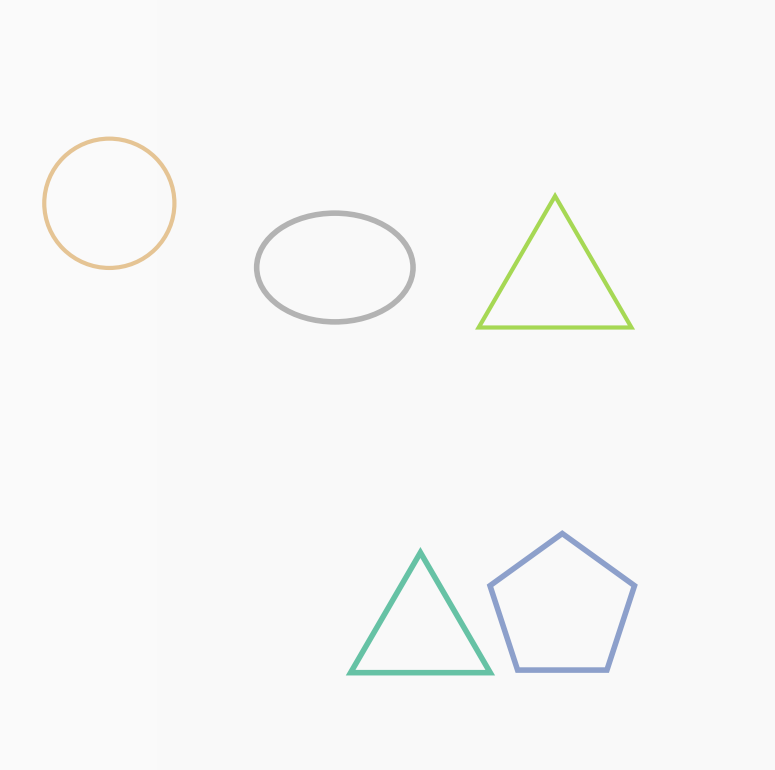[{"shape": "triangle", "thickness": 2, "radius": 0.52, "center": [0.542, 0.178]}, {"shape": "pentagon", "thickness": 2, "radius": 0.49, "center": [0.725, 0.209]}, {"shape": "triangle", "thickness": 1.5, "radius": 0.57, "center": [0.716, 0.632]}, {"shape": "circle", "thickness": 1.5, "radius": 0.42, "center": [0.141, 0.736]}, {"shape": "oval", "thickness": 2, "radius": 0.5, "center": [0.432, 0.653]}]